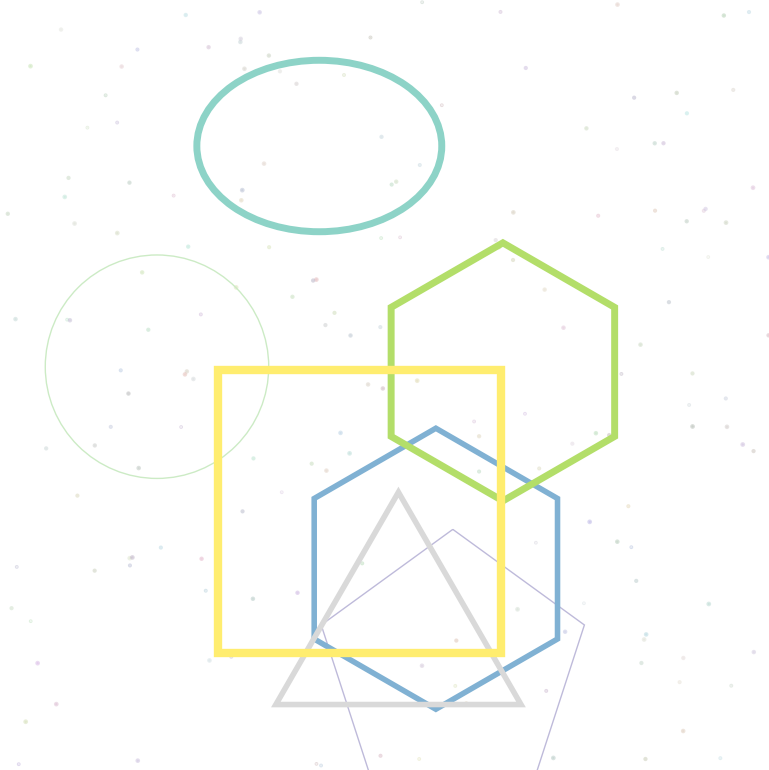[{"shape": "oval", "thickness": 2.5, "radius": 0.8, "center": [0.415, 0.81]}, {"shape": "pentagon", "thickness": 0.5, "radius": 0.9, "center": [0.588, 0.133]}, {"shape": "hexagon", "thickness": 2, "radius": 0.91, "center": [0.566, 0.261]}, {"shape": "hexagon", "thickness": 2.5, "radius": 0.84, "center": [0.653, 0.517]}, {"shape": "triangle", "thickness": 2, "radius": 0.92, "center": [0.517, 0.177]}, {"shape": "circle", "thickness": 0.5, "radius": 0.73, "center": [0.204, 0.524]}, {"shape": "square", "thickness": 3, "radius": 0.92, "center": [0.466, 0.336]}]